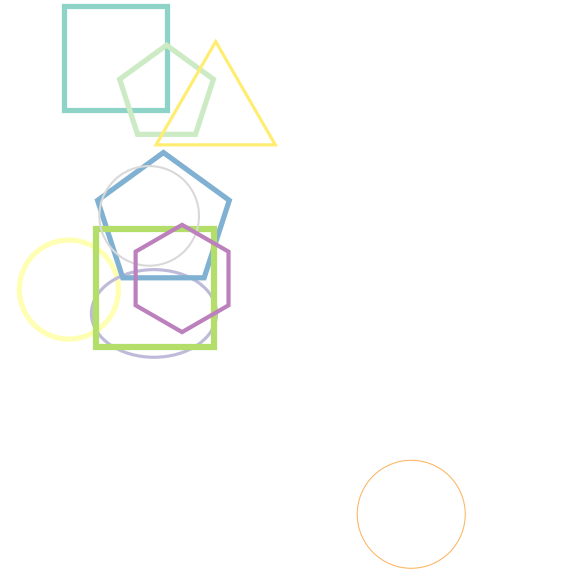[{"shape": "square", "thickness": 2.5, "radius": 0.45, "center": [0.2, 0.899]}, {"shape": "circle", "thickness": 2.5, "radius": 0.43, "center": [0.119, 0.498]}, {"shape": "oval", "thickness": 1.5, "radius": 0.54, "center": [0.267, 0.456]}, {"shape": "pentagon", "thickness": 2.5, "radius": 0.6, "center": [0.283, 0.615]}, {"shape": "circle", "thickness": 0.5, "radius": 0.47, "center": [0.712, 0.109]}, {"shape": "square", "thickness": 3, "radius": 0.51, "center": [0.268, 0.501]}, {"shape": "circle", "thickness": 1, "radius": 0.43, "center": [0.258, 0.625]}, {"shape": "hexagon", "thickness": 2, "radius": 0.46, "center": [0.315, 0.517]}, {"shape": "pentagon", "thickness": 2.5, "radius": 0.43, "center": [0.288, 0.836]}, {"shape": "triangle", "thickness": 1.5, "radius": 0.6, "center": [0.374, 0.808]}]